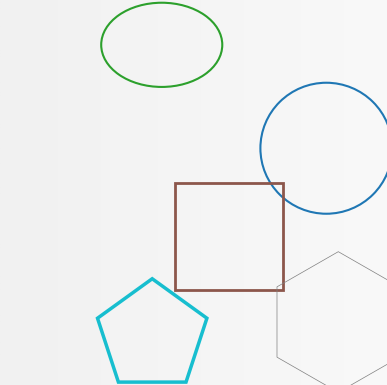[{"shape": "circle", "thickness": 1.5, "radius": 0.85, "center": [0.842, 0.615]}, {"shape": "oval", "thickness": 1.5, "radius": 0.78, "center": [0.417, 0.884]}, {"shape": "square", "thickness": 2, "radius": 0.7, "center": [0.59, 0.387]}, {"shape": "hexagon", "thickness": 0.5, "radius": 0.91, "center": [0.873, 0.164]}, {"shape": "pentagon", "thickness": 2.5, "radius": 0.74, "center": [0.393, 0.128]}]